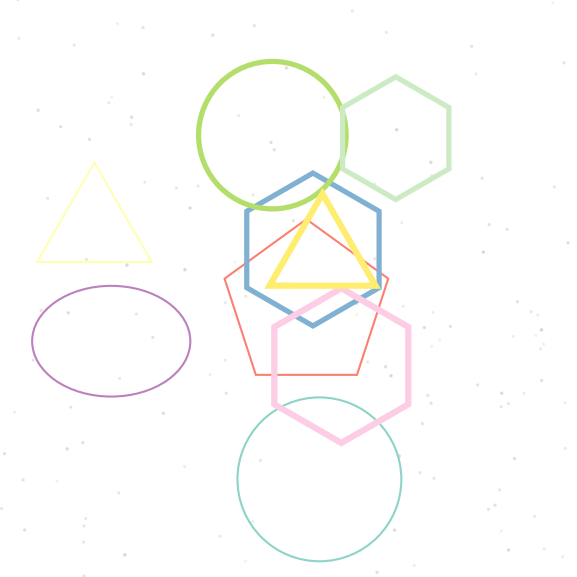[{"shape": "circle", "thickness": 1, "radius": 0.71, "center": [0.553, 0.169]}, {"shape": "triangle", "thickness": 1, "radius": 0.57, "center": [0.163, 0.603]}, {"shape": "pentagon", "thickness": 1, "radius": 0.75, "center": [0.531, 0.471]}, {"shape": "hexagon", "thickness": 2.5, "radius": 0.66, "center": [0.542, 0.567]}, {"shape": "circle", "thickness": 2.5, "radius": 0.64, "center": [0.472, 0.765]}, {"shape": "hexagon", "thickness": 3, "radius": 0.67, "center": [0.591, 0.366]}, {"shape": "oval", "thickness": 1, "radius": 0.68, "center": [0.193, 0.408]}, {"shape": "hexagon", "thickness": 2.5, "radius": 0.53, "center": [0.685, 0.76]}, {"shape": "triangle", "thickness": 3, "radius": 0.53, "center": [0.558, 0.557]}]